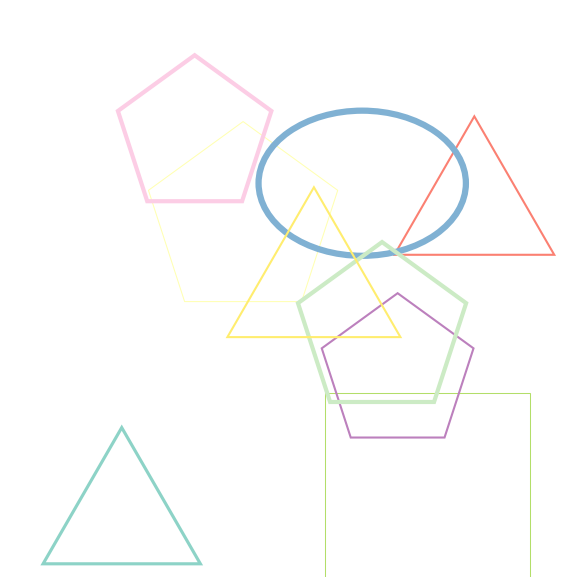[{"shape": "triangle", "thickness": 1.5, "radius": 0.79, "center": [0.211, 0.101]}, {"shape": "pentagon", "thickness": 0.5, "radius": 0.86, "center": [0.421, 0.616]}, {"shape": "triangle", "thickness": 1, "radius": 0.8, "center": [0.821, 0.638]}, {"shape": "oval", "thickness": 3, "radius": 0.9, "center": [0.627, 0.682]}, {"shape": "square", "thickness": 0.5, "radius": 0.89, "center": [0.74, 0.141]}, {"shape": "pentagon", "thickness": 2, "radius": 0.7, "center": [0.337, 0.764]}, {"shape": "pentagon", "thickness": 1, "radius": 0.69, "center": [0.689, 0.353]}, {"shape": "pentagon", "thickness": 2, "radius": 0.77, "center": [0.662, 0.427]}, {"shape": "triangle", "thickness": 1, "radius": 0.86, "center": [0.544, 0.502]}]